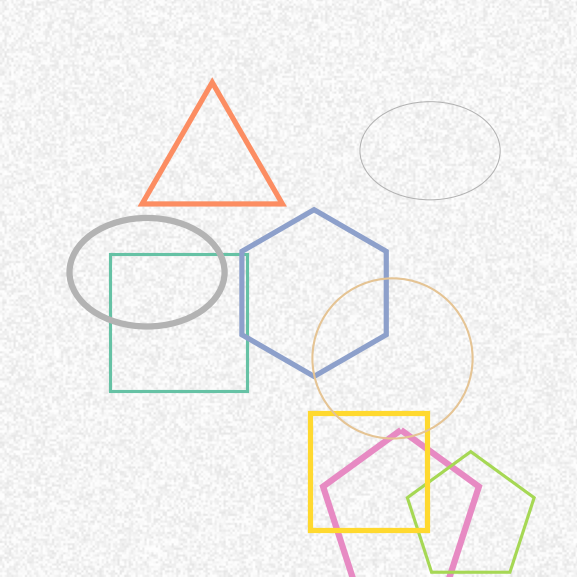[{"shape": "square", "thickness": 1.5, "radius": 0.59, "center": [0.309, 0.441]}, {"shape": "triangle", "thickness": 2.5, "radius": 0.7, "center": [0.367, 0.716]}, {"shape": "hexagon", "thickness": 2.5, "radius": 0.72, "center": [0.544, 0.492]}, {"shape": "pentagon", "thickness": 3, "radius": 0.71, "center": [0.694, 0.113]}, {"shape": "pentagon", "thickness": 1.5, "radius": 0.58, "center": [0.815, 0.102]}, {"shape": "square", "thickness": 2.5, "radius": 0.51, "center": [0.638, 0.183]}, {"shape": "circle", "thickness": 1, "radius": 0.69, "center": [0.68, 0.378]}, {"shape": "oval", "thickness": 3, "radius": 0.67, "center": [0.255, 0.528]}, {"shape": "oval", "thickness": 0.5, "radius": 0.61, "center": [0.745, 0.738]}]